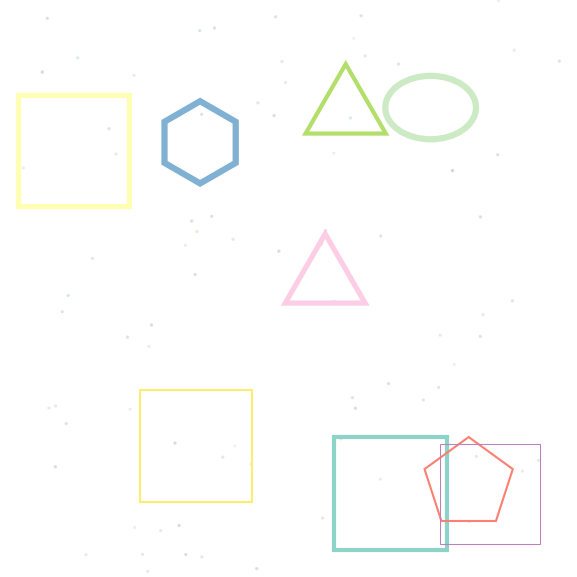[{"shape": "square", "thickness": 2, "radius": 0.49, "center": [0.676, 0.145]}, {"shape": "square", "thickness": 2.5, "radius": 0.48, "center": [0.127, 0.738]}, {"shape": "pentagon", "thickness": 1, "radius": 0.4, "center": [0.812, 0.162]}, {"shape": "hexagon", "thickness": 3, "radius": 0.36, "center": [0.347, 0.753]}, {"shape": "triangle", "thickness": 2, "radius": 0.4, "center": [0.599, 0.808]}, {"shape": "triangle", "thickness": 2.5, "radius": 0.4, "center": [0.563, 0.514]}, {"shape": "square", "thickness": 0.5, "radius": 0.43, "center": [0.849, 0.145]}, {"shape": "oval", "thickness": 3, "radius": 0.39, "center": [0.746, 0.813]}, {"shape": "square", "thickness": 1, "radius": 0.49, "center": [0.339, 0.227]}]